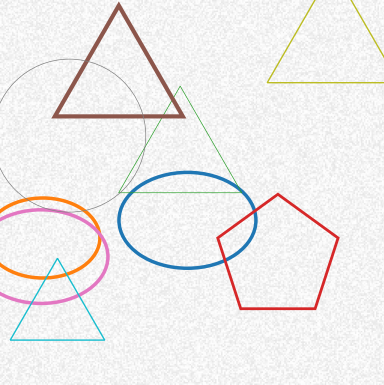[{"shape": "oval", "thickness": 2.5, "radius": 0.89, "center": [0.487, 0.428]}, {"shape": "oval", "thickness": 2.5, "radius": 0.74, "center": [0.111, 0.382]}, {"shape": "triangle", "thickness": 0.5, "radius": 0.92, "center": [0.468, 0.592]}, {"shape": "pentagon", "thickness": 2, "radius": 0.82, "center": [0.722, 0.331]}, {"shape": "triangle", "thickness": 3, "radius": 0.96, "center": [0.309, 0.794]}, {"shape": "oval", "thickness": 2.5, "radius": 0.87, "center": [0.107, 0.333]}, {"shape": "circle", "thickness": 0.5, "radius": 0.99, "center": [0.18, 0.648]}, {"shape": "triangle", "thickness": 1, "radius": 0.99, "center": [0.865, 0.884]}, {"shape": "triangle", "thickness": 1, "radius": 0.71, "center": [0.149, 0.187]}]